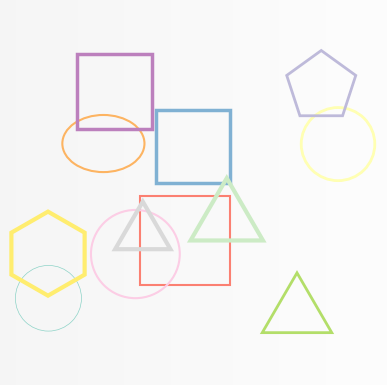[{"shape": "circle", "thickness": 0.5, "radius": 0.43, "center": [0.125, 0.225]}, {"shape": "circle", "thickness": 2, "radius": 0.47, "center": [0.872, 0.626]}, {"shape": "pentagon", "thickness": 2, "radius": 0.47, "center": [0.829, 0.775]}, {"shape": "square", "thickness": 1.5, "radius": 0.58, "center": [0.478, 0.375]}, {"shape": "square", "thickness": 2.5, "radius": 0.48, "center": [0.499, 0.619]}, {"shape": "oval", "thickness": 1.5, "radius": 0.53, "center": [0.267, 0.627]}, {"shape": "triangle", "thickness": 2, "radius": 0.52, "center": [0.766, 0.188]}, {"shape": "circle", "thickness": 1.5, "radius": 0.57, "center": [0.349, 0.34]}, {"shape": "triangle", "thickness": 3, "radius": 0.41, "center": [0.368, 0.394]}, {"shape": "square", "thickness": 2.5, "radius": 0.48, "center": [0.295, 0.762]}, {"shape": "triangle", "thickness": 3, "radius": 0.54, "center": [0.585, 0.429]}, {"shape": "hexagon", "thickness": 3, "radius": 0.55, "center": [0.124, 0.341]}]